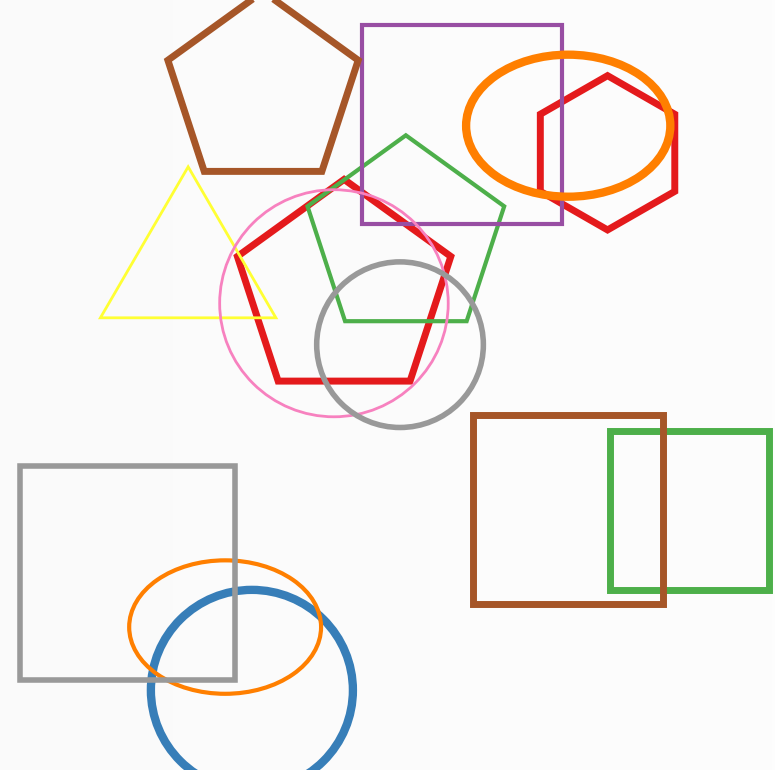[{"shape": "pentagon", "thickness": 2.5, "radius": 0.72, "center": [0.444, 0.622]}, {"shape": "hexagon", "thickness": 2.5, "radius": 0.5, "center": [0.784, 0.802]}, {"shape": "circle", "thickness": 3, "radius": 0.65, "center": [0.325, 0.104]}, {"shape": "pentagon", "thickness": 1.5, "radius": 0.67, "center": [0.524, 0.691]}, {"shape": "square", "thickness": 2.5, "radius": 0.51, "center": [0.89, 0.337]}, {"shape": "square", "thickness": 1.5, "radius": 0.65, "center": [0.597, 0.838]}, {"shape": "oval", "thickness": 3, "radius": 0.66, "center": [0.733, 0.837]}, {"shape": "oval", "thickness": 1.5, "radius": 0.62, "center": [0.29, 0.186]}, {"shape": "triangle", "thickness": 1, "radius": 0.65, "center": [0.243, 0.653]}, {"shape": "pentagon", "thickness": 2.5, "radius": 0.65, "center": [0.339, 0.882]}, {"shape": "square", "thickness": 2.5, "radius": 0.61, "center": [0.733, 0.339]}, {"shape": "circle", "thickness": 1, "radius": 0.74, "center": [0.431, 0.606]}, {"shape": "circle", "thickness": 2, "radius": 0.54, "center": [0.516, 0.552]}, {"shape": "square", "thickness": 2, "radius": 0.69, "center": [0.164, 0.255]}]